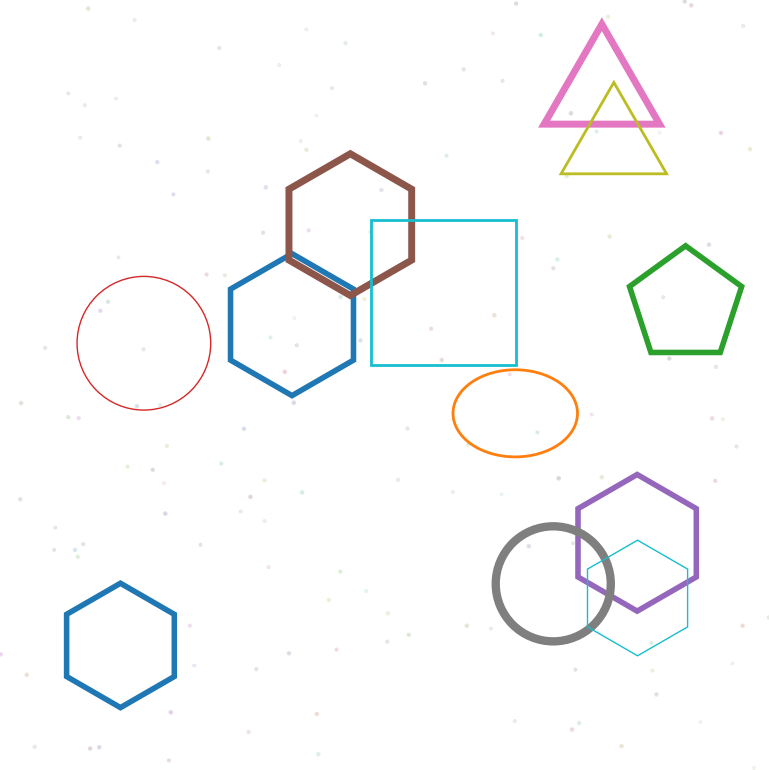[{"shape": "hexagon", "thickness": 2, "radius": 0.46, "center": [0.379, 0.578]}, {"shape": "hexagon", "thickness": 2, "radius": 0.4, "center": [0.156, 0.162]}, {"shape": "oval", "thickness": 1, "radius": 0.4, "center": [0.669, 0.463]}, {"shape": "pentagon", "thickness": 2, "radius": 0.38, "center": [0.89, 0.604]}, {"shape": "circle", "thickness": 0.5, "radius": 0.43, "center": [0.187, 0.554]}, {"shape": "hexagon", "thickness": 2, "radius": 0.44, "center": [0.827, 0.295]}, {"shape": "hexagon", "thickness": 2.5, "radius": 0.46, "center": [0.455, 0.708]}, {"shape": "triangle", "thickness": 2.5, "radius": 0.43, "center": [0.782, 0.882]}, {"shape": "circle", "thickness": 3, "radius": 0.37, "center": [0.719, 0.242]}, {"shape": "triangle", "thickness": 1, "radius": 0.4, "center": [0.797, 0.814]}, {"shape": "square", "thickness": 1, "radius": 0.47, "center": [0.576, 0.62]}, {"shape": "hexagon", "thickness": 0.5, "radius": 0.38, "center": [0.828, 0.223]}]